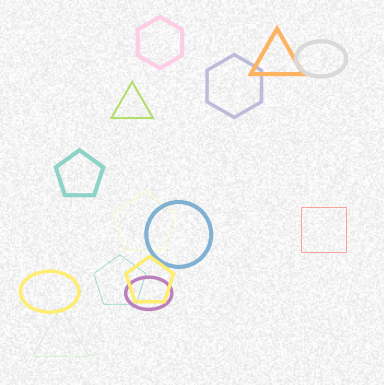[{"shape": "pentagon", "thickness": 3, "radius": 0.32, "center": [0.207, 0.545]}, {"shape": "pentagon", "thickness": 0.5, "radius": 0.36, "center": [0.311, 0.267]}, {"shape": "pentagon", "thickness": 0.5, "radius": 0.43, "center": [0.376, 0.419]}, {"shape": "hexagon", "thickness": 2.5, "radius": 0.41, "center": [0.609, 0.777]}, {"shape": "square", "thickness": 0.5, "radius": 0.3, "center": [0.84, 0.404]}, {"shape": "circle", "thickness": 3, "radius": 0.42, "center": [0.464, 0.391]}, {"shape": "triangle", "thickness": 3, "radius": 0.39, "center": [0.72, 0.847]}, {"shape": "triangle", "thickness": 1.5, "radius": 0.31, "center": [0.343, 0.725]}, {"shape": "hexagon", "thickness": 3, "radius": 0.33, "center": [0.415, 0.89]}, {"shape": "oval", "thickness": 3, "radius": 0.33, "center": [0.834, 0.847]}, {"shape": "oval", "thickness": 2.5, "radius": 0.3, "center": [0.386, 0.238]}, {"shape": "triangle", "thickness": 0.5, "radius": 0.42, "center": [0.158, 0.117]}, {"shape": "pentagon", "thickness": 2.5, "radius": 0.33, "center": [0.389, 0.269]}, {"shape": "oval", "thickness": 2.5, "radius": 0.38, "center": [0.129, 0.242]}]